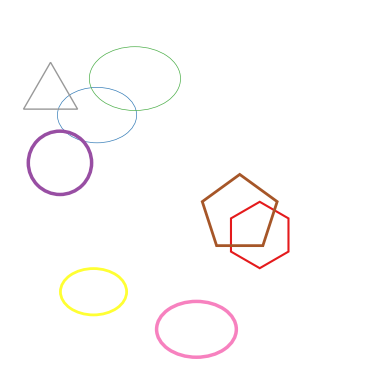[{"shape": "hexagon", "thickness": 1.5, "radius": 0.43, "center": [0.675, 0.39]}, {"shape": "oval", "thickness": 0.5, "radius": 0.51, "center": [0.252, 0.701]}, {"shape": "oval", "thickness": 0.5, "radius": 0.59, "center": [0.35, 0.796]}, {"shape": "circle", "thickness": 2.5, "radius": 0.41, "center": [0.156, 0.577]}, {"shape": "oval", "thickness": 2, "radius": 0.43, "center": [0.243, 0.242]}, {"shape": "pentagon", "thickness": 2, "radius": 0.51, "center": [0.623, 0.445]}, {"shape": "oval", "thickness": 2.5, "radius": 0.52, "center": [0.51, 0.145]}, {"shape": "triangle", "thickness": 1, "radius": 0.41, "center": [0.131, 0.757]}]